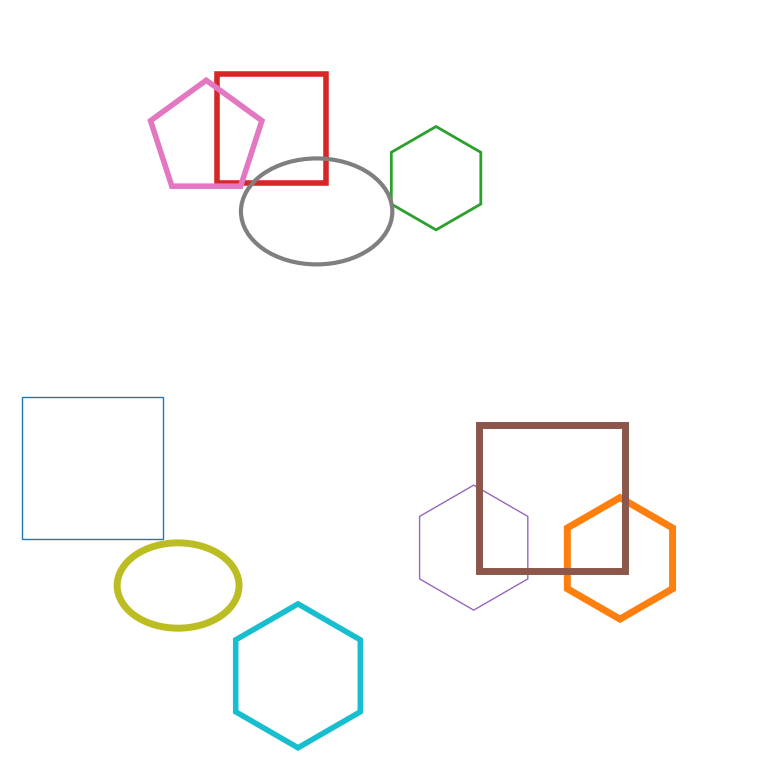[{"shape": "square", "thickness": 0.5, "radius": 0.46, "center": [0.12, 0.393]}, {"shape": "hexagon", "thickness": 2.5, "radius": 0.39, "center": [0.805, 0.275]}, {"shape": "hexagon", "thickness": 1, "radius": 0.34, "center": [0.566, 0.769]}, {"shape": "square", "thickness": 2, "radius": 0.35, "center": [0.353, 0.833]}, {"shape": "hexagon", "thickness": 0.5, "radius": 0.41, "center": [0.615, 0.289]}, {"shape": "square", "thickness": 2.5, "radius": 0.47, "center": [0.717, 0.353]}, {"shape": "pentagon", "thickness": 2, "radius": 0.38, "center": [0.268, 0.82]}, {"shape": "oval", "thickness": 1.5, "radius": 0.49, "center": [0.411, 0.725]}, {"shape": "oval", "thickness": 2.5, "radius": 0.4, "center": [0.231, 0.24]}, {"shape": "hexagon", "thickness": 2, "radius": 0.47, "center": [0.387, 0.122]}]